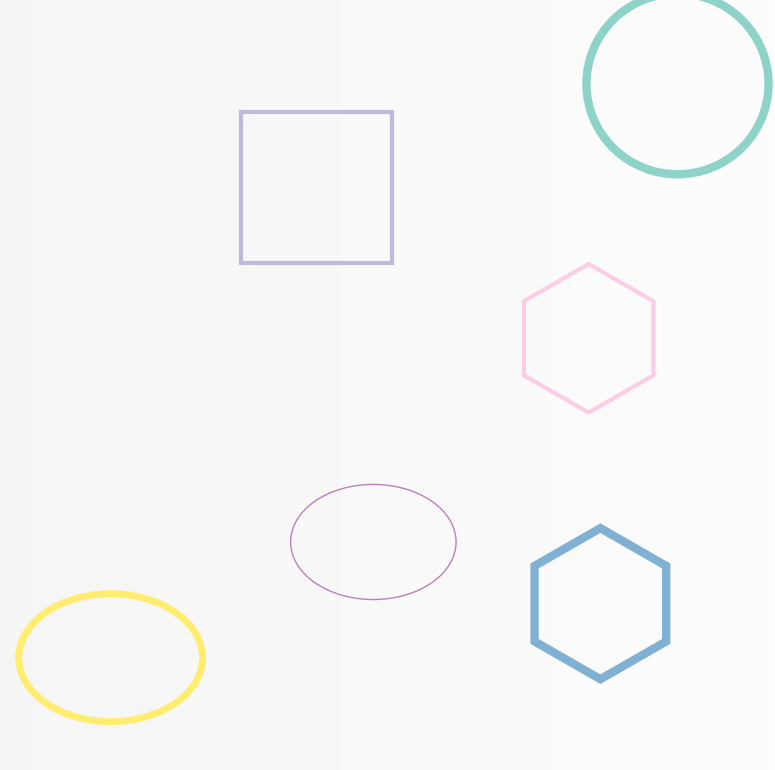[{"shape": "circle", "thickness": 3, "radius": 0.59, "center": [0.874, 0.891]}, {"shape": "square", "thickness": 1.5, "radius": 0.49, "center": [0.408, 0.757]}, {"shape": "hexagon", "thickness": 3, "radius": 0.49, "center": [0.775, 0.216]}, {"shape": "hexagon", "thickness": 1.5, "radius": 0.48, "center": [0.76, 0.561]}, {"shape": "oval", "thickness": 0.5, "radius": 0.53, "center": [0.482, 0.296]}, {"shape": "oval", "thickness": 2.5, "radius": 0.59, "center": [0.143, 0.146]}]